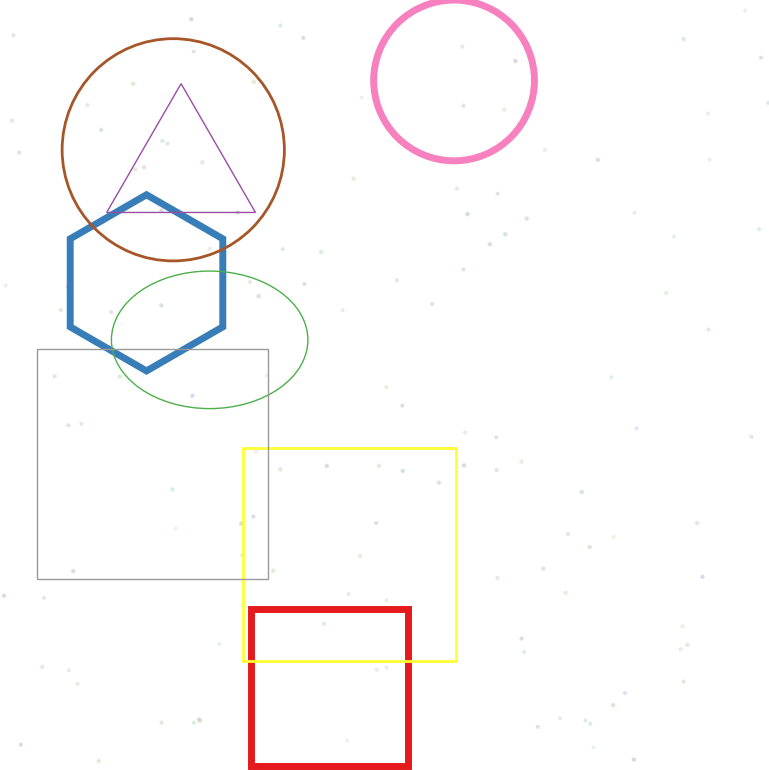[{"shape": "square", "thickness": 2.5, "radius": 0.51, "center": [0.428, 0.107]}, {"shape": "hexagon", "thickness": 2.5, "radius": 0.57, "center": [0.19, 0.633]}, {"shape": "oval", "thickness": 0.5, "radius": 0.64, "center": [0.272, 0.559]}, {"shape": "triangle", "thickness": 0.5, "radius": 0.56, "center": [0.235, 0.78]}, {"shape": "square", "thickness": 1, "radius": 0.69, "center": [0.454, 0.28]}, {"shape": "circle", "thickness": 1, "radius": 0.72, "center": [0.225, 0.805]}, {"shape": "circle", "thickness": 2.5, "radius": 0.52, "center": [0.59, 0.896]}, {"shape": "square", "thickness": 0.5, "radius": 0.75, "center": [0.198, 0.397]}]